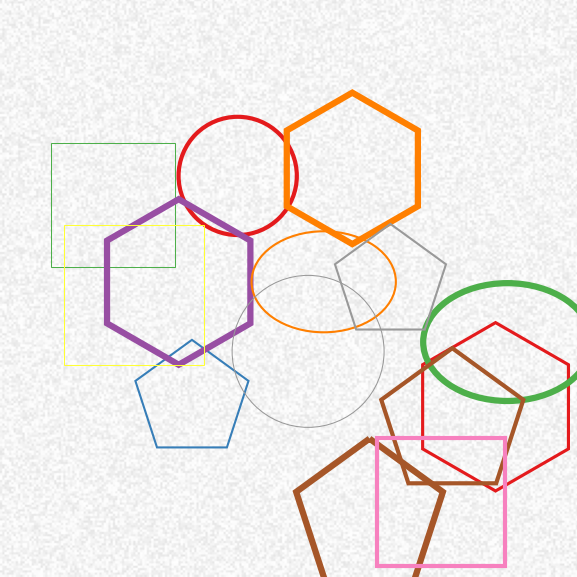[{"shape": "hexagon", "thickness": 1.5, "radius": 0.73, "center": [0.858, 0.295]}, {"shape": "circle", "thickness": 2, "radius": 0.51, "center": [0.412, 0.695]}, {"shape": "pentagon", "thickness": 1, "radius": 0.51, "center": [0.332, 0.308]}, {"shape": "oval", "thickness": 3, "radius": 0.73, "center": [0.879, 0.407]}, {"shape": "square", "thickness": 0.5, "radius": 0.54, "center": [0.196, 0.644]}, {"shape": "hexagon", "thickness": 3, "radius": 0.72, "center": [0.309, 0.511]}, {"shape": "hexagon", "thickness": 3, "radius": 0.66, "center": [0.61, 0.708]}, {"shape": "oval", "thickness": 1, "radius": 0.62, "center": [0.561, 0.511]}, {"shape": "square", "thickness": 0.5, "radius": 0.61, "center": [0.232, 0.488]}, {"shape": "pentagon", "thickness": 3, "radius": 0.67, "center": [0.64, 0.106]}, {"shape": "pentagon", "thickness": 2, "radius": 0.65, "center": [0.783, 0.267]}, {"shape": "square", "thickness": 2, "radius": 0.55, "center": [0.763, 0.131]}, {"shape": "pentagon", "thickness": 1, "radius": 0.51, "center": [0.676, 0.51]}, {"shape": "circle", "thickness": 0.5, "radius": 0.66, "center": [0.534, 0.391]}]